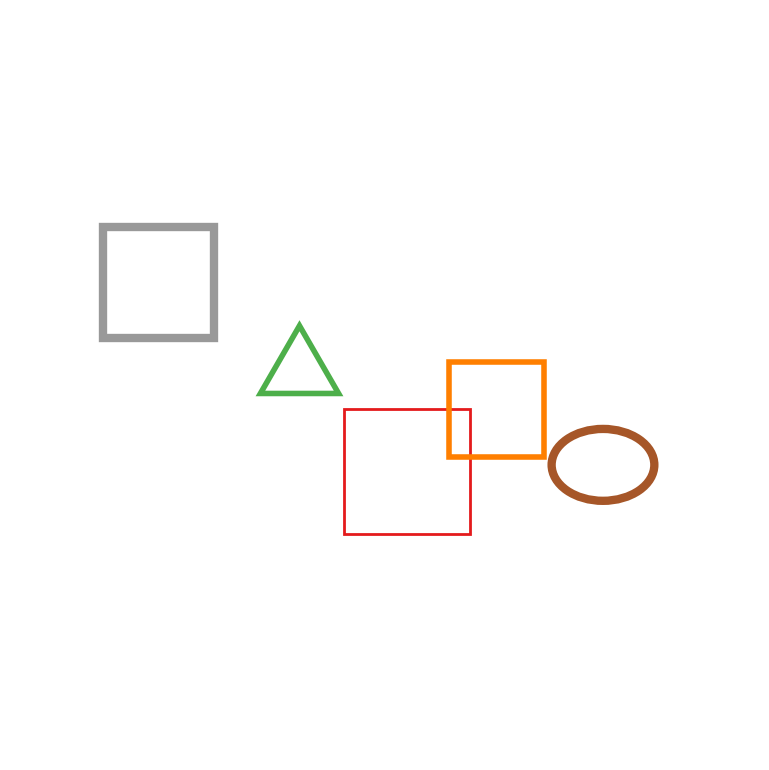[{"shape": "square", "thickness": 1, "radius": 0.41, "center": [0.529, 0.388]}, {"shape": "triangle", "thickness": 2, "radius": 0.29, "center": [0.389, 0.518]}, {"shape": "square", "thickness": 2, "radius": 0.31, "center": [0.645, 0.468]}, {"shape": "oval", "thickness": 3, "radius": 0.33, "center": [0.783, 0.396]}, {"shape": "square", "thickness": 3, "radius": 0.36, "center": [0.206, 0.633]}]